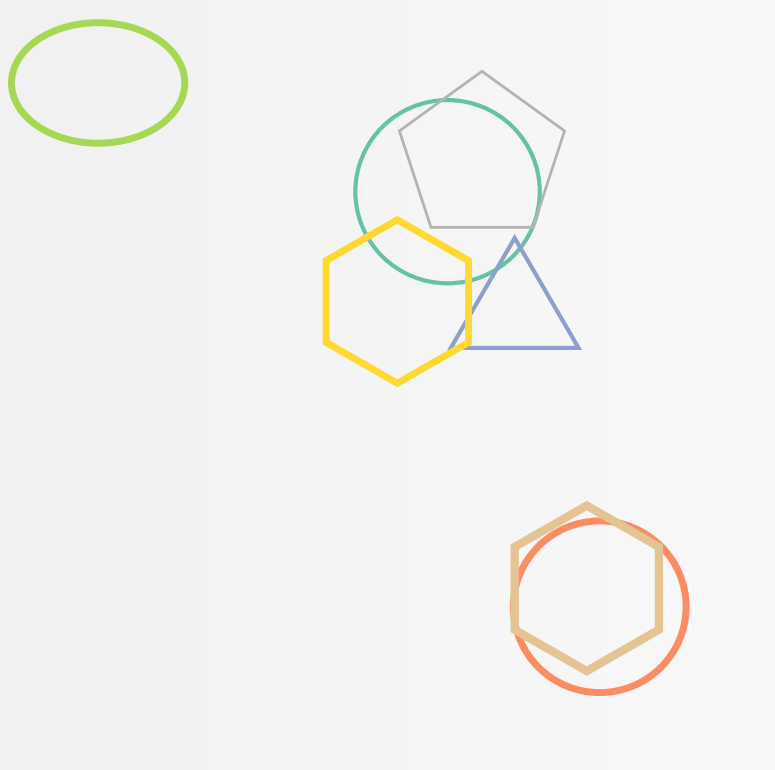[{"shape": "circle", "thickness": 1.5, "radius": 0.59, "center": [0.577, 0.751]}, {"shape": "circle", "thickness": 2.5, "radius": 0.56, "center": [0.774, 0.212]}, {"shape": "triangle", "thickness": 1.5, "radius": 0.48, "center": [0.664, 0.596]}, {"shape": "oval", "thickness": 2.5, "radius": 0.56, "center": [0.127, 0.892]}, {"shape": "hexagon", "thickness": 2.5, "radius": 0.53, "center": [0.513, 0.608]}, {"shape": "hexagon", "thickness": 3, "radius": 0.54, "center": [0.757, 0.236]}, {"shape": "pentagon", "thickness": 1, "radius": 0.56, "center": [0.622, 0.795]}]